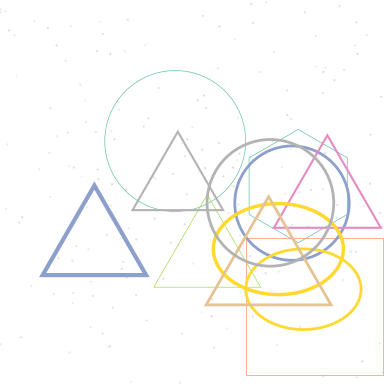[{"shape": "circle", "thickness": 0.5, "radius": 0.92, "center": [0.455, 0.634]}, {"shape": "hexagon", "thickness": 0.5, "radius": 0.74, "center": [0.775, 0.517]}, {"shape": "square", "thickness": 0.5, "radius": 0.89, "center": [0.818, 0.204]}, {"shape": "circle", "thickness": 2, "radius": 0.74, "center": [0.758, 0.472]}, {"shape": "triangle", "thickness": 3, "radius": 0.78, "center": [0.245, 0.363]}, {"shape": "triangle", "thickness": 1.5, "radius": 0.8, "center": [0.85, 0.488]}, {"shape": "triangle", "thickness": 0.5, "radius": 0.8, "center": [0.538, 0.334]}, {"shape": "oval", "thickness": 2.5, "radius": 0.84, "center": [0.723, 0.353]}, {"shape": "oval", "thickness": 2, "radius": 0.75, "center": [0.788, 0.249]}, {"shape": "triangle", "thickness": 2, "radius": 0.94, "center": [0.698, 0.302]}, {"shape": "circle", "thickness": 2, "radius": 0.82, "center": [0.702, 0.473]}, {"shape": "triangle", "thickness": 1.5, "radius": 0.68, "center": [0.462, 0.522]}]